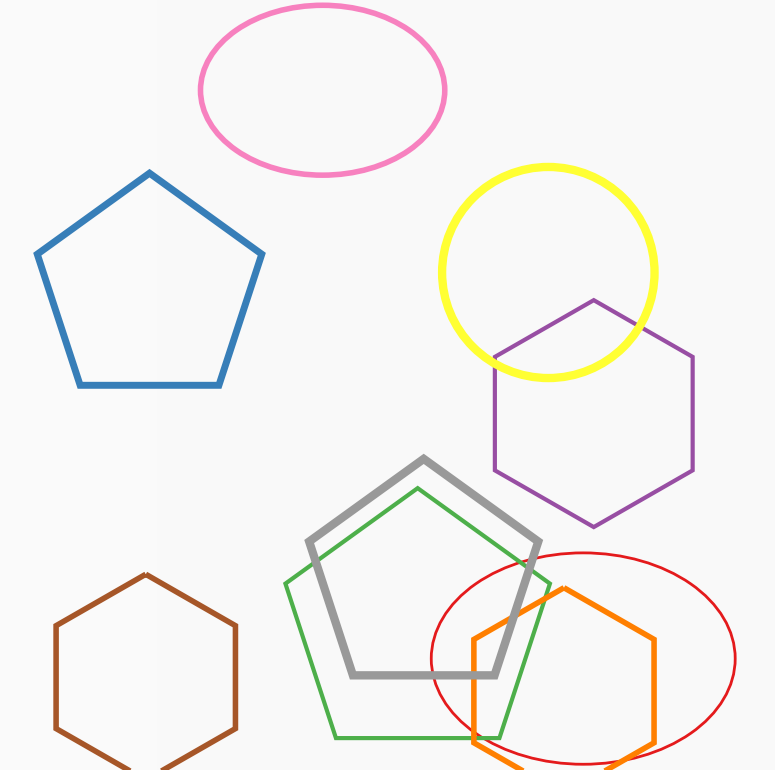[{"shape": "oval", "thickness": 1, "radius": 0.98, "center": [0.753, 0.145]}, {"shape": "pentagon", "thickness": 2.5, "radius": 0.76, "center": [0.193, 0.623]}, {"shape": "pentagon", "thickness": 1.5, "radius": 0.9, "center": [0.539, 0.187]}, {"shape": "hexagon", "thickness": 1.5, "radius": 0.74, "center": [0.766, 0.463]}, {"shape": "hexagon", "thickness": 2, "radius": 0.67, "center": [0.728, 0.102]}, {"shape": "circle", "thickness": 3, "radius": 0.69, "center": [0.708, 0.646]}, {"shape": "hexagon", "thickness": 2, "radius": 0.67, "center": [0.188, 0.121]}, {"shape": "oval", "thickness": 2, "radius": 0.79, "center": [0.416, 0.883]}, {"shape": "pentagon", "thickness": 3, "radius": 0.78, "center": [0.547, 0.249]}]